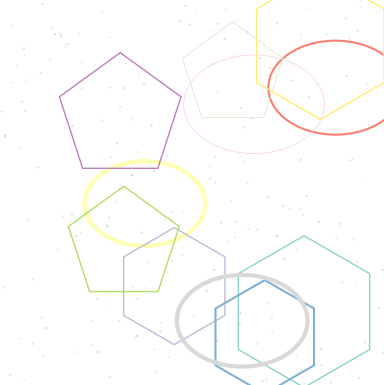[{"shape": "hexagon", "thickness": 1, "radius": 0.98, "center": [0.79, 0.191]}, {"shape": "oval", "thickness": 3, "radius": 0.78, "center": [0.376, 0.471]}, {"shape": "hexagon", "thickness": 1, "radius": 0.76, "center": [0.453, 0.257]}, {"shape": "oval", "thickness": 1.5, "radius": 0.87, "center": [0.871, 0.772]}, {"shape": "hexagon", "thickness": 1.5, "radius": 0.74, "center": [0.688, 0.125]}, {"shape": "pentagon", "thickness": 1, "radius": 0.76, "center": [0.322, 0.365]}, {"shape": "oval", "thickness": 0.5, "radius": 0.91, "center": [0.66, 0.729]}, {"shape": "oval", "thickness": 3, "radius": 0.85, "center": [0.629, 0.167]}, {"shape": "pentagon", "thickness": 1, "radius": 0.83, "center": [0.312, 0.697]}, {"shape": "pentagon", "thickness": 0.5, "radius": 0.69, "center": [0.604, 0.806]}, {"shape": "hexagon", "thickness": 1, "radius": 0.96, "center": [0.832, 0.881]}]